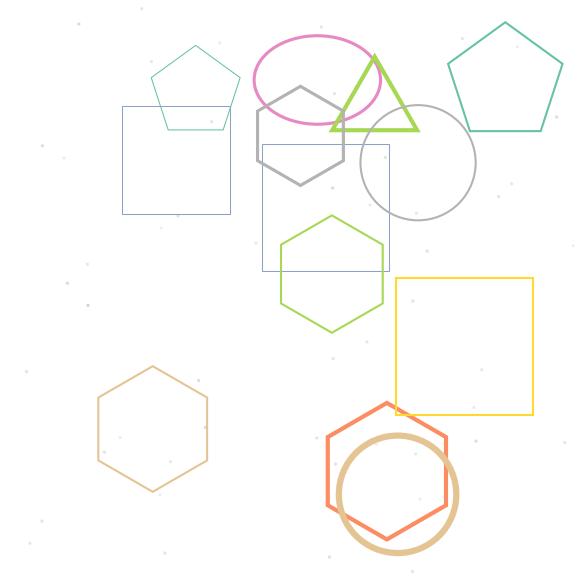[{"shape": "pentagon", "thickness": 0.5, "radius": 0.4, "center": [0.339, 0.84]}, {"shape": "pentagon", "thickness": 1, "radius": 0.52, "center": [0.875, 0.856]}, {"shape": "hexagon", "thickness": 2, "radius": 0.59, "center": [0.67, 0.183]}, {"shape": "square", "thickness": 0.5, "radius": 0.55, "center": [0.564, 0.64]}, {"shape": "square", "thickness": 0.5, "radius": 0.47, "center": [0.305, 0.723]}, {"shape": "oval", "thickness": 1.5, "radius": 0.55, "center": [0.55, 0.861]}, {"shape": "hexagon", "thickness": 1, "radius": 0.51, "center": [0.575, 0.525]}, {"shape": "triangle", "thickness": 2, "radius": 0.42, "center": [0.649, 0.816]}, {"shape": "square", "thickness": 1, "radius": 0.6, "center": [0.804, 0.399]}, {"shape": "circle", "thickness": 3, "radius": 0.51, "center": [0.688, 0.143]}, {"shape": "hexagon", "thickness": 1, "radius": 0.54, "center": [0.264, 0.256]}, {"shape": "hexagon", "thickness": 1.5, "radius": 0.43, "center": [0.52, 0.764]}, {"shape": "circle", "thickness": 1, "radius": 0.5, "center": [0.724, 0.717]}]